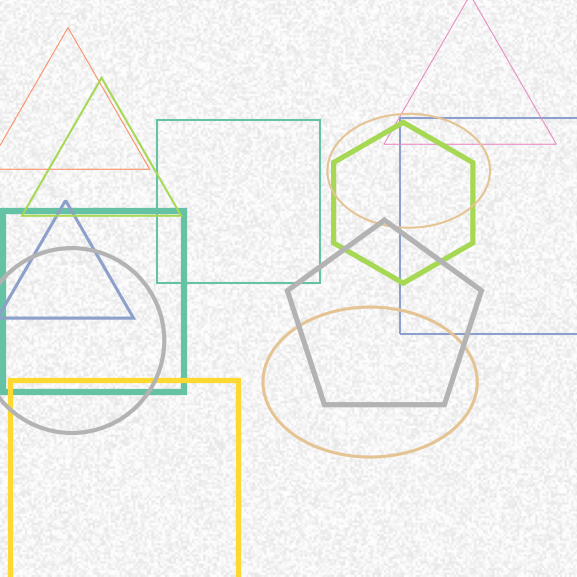[{"shape": "square", "thickness": 1, "radius": 0.7, "center": [0.413, 0.65]}, {"shape": "square", "thickness": 3, "radius": 0.78, "center": [0.162, 0.477]}, {"shape": "triangle", "thickness": 0.5, "radius": 0.82, "center": [0.118, 0.788]}, {"shape": "triangle", "thickness": 1.5, "radius": 0.68, "center": [0.114, 0.516]}, {"shape": "square", "thickness": 1, "radius": 0.93, "center": [0.879, 0.608]}, {"shape": "triangle", "thickness": 0.5, "radius": 0.86, "center": [0.814, 0.836]}, {"shape": "hexagon", "thickness": 2.5, "radius": 0.7, "center": [0.698, 0.648]}, {"shape": "triangle", "thickness": 1, "radius": 0.8, "center": [0.176, 0.705]}, {"shape": "square", "thickness": 2.5, "radius": 0.99, "center": [0.215, 0.144]}, {"shape": "oval", "thickness": 1.5, "radius": 0.93, "center": [0.641, 0.338]}, {"shape": "oval", "thickness": 1, "radius": 0.7, "center": [0.708, 0.703]}, {"shape": "circle", "thickness": 2, "radius": 0.8, "center": [0.124, 0.409]}, {"shape": "pentagon", "thickness": 2.5, "radius": 0.88, "center": [0.666, 0.441]}]